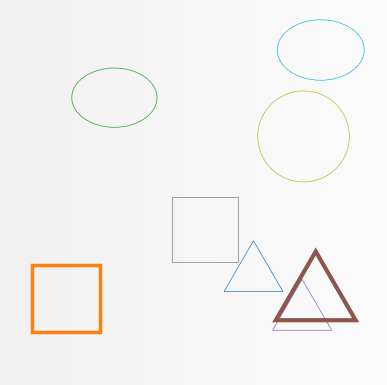[{"shape": "triangle", "thickness": 0.5, "radius": 0.44, "center": [0.654, 0.287]}, {"shape": "square", "thickness": 2.5, "radius": 0.44, "center": [0.169, 0.225]}, {"shape": "oval", "thickness": 0.5, "radius": 0.55, "center": [0.295, 0.746]}, {"shape": "triangle", "thickness": 0.5, "radius": 0.44, "center": [0.78, 0.186]}, {"shape": "triangle", "thickness": 3, "radius": 0.59, "center": [0.815, 0.228]}, {"shape": "square", "thickness": 0.5, "radius": 0.43, "center": [0.528, 0.404]}, {"shape": "circle", "thickness": 0.5, "radius": 0.59, "center": [0.783, 0.646]}, {"shape": "oval", "thickness": 0.5, "radius": 0.56, "center": [0.828, 0.87]}]